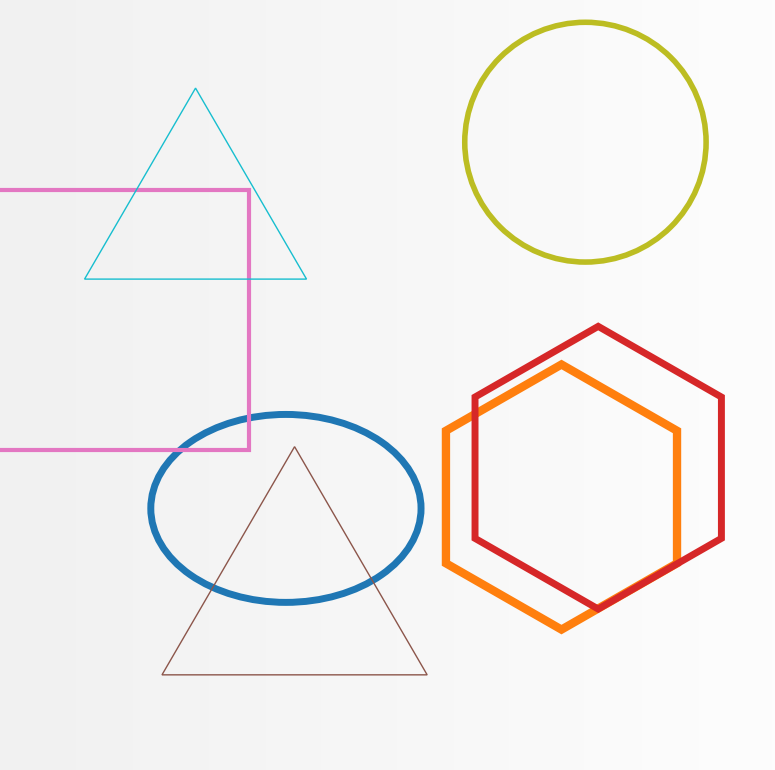[{"shape": "oval", "thickness": 2.5, "radius": 0.87, "center": [0.369, 0.34]}, {"shape": "hexagon", "thickness": 3, "radius": 0.86, "center": [0.724, 0.355]}, {"shape": "hexagon", "thickness": 2.5, "radius": 0.92, "center": [0.772, 0.393]}, {"shape": "triangle", "thickness": 0.5, "radius": 0.99, "center": [0.38, 0.222]}, {"shape": "square", "thickness": 1.5, "radius": 0.84, "center": [0.152, 0.585]}, {"shape": "circle", "thickness": 2, "radius": 0.78, "center": [0.755, 0.815]}, {"shape": "triangle", "thickness": 0.5, "radius": 0.83, "center": [0.252, 0.72]}]